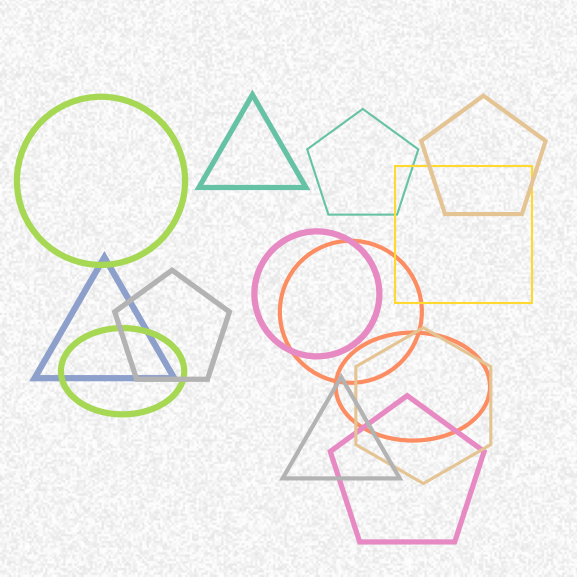[{"shape": "triangle", "thickness": 2.5, "radius": 0.54, "center": [0.437, 0.728]}, {"shape": "pentagon", "thickness": 1, "radius": 0.51, "center": [0.628, 0.709]}, {"shape": "oval", "thickness": 2, "radius": 0.67, "center": [0.715, 0.33]}, {"shape": "circle", "thickness": 2, "radius": 0.61, "center": [0.608, 0.459]}, {"shape": "triangle", "thickness": 3, "radius": 0.7, "center": [0.181, 0.414]}, {"shape": "circle", "thickness": 3, "radius": 0.54, "center": [0.549, 0.49]}, {"shape": "pentagon", "thickness": 2.5, "radius": 0.7, "center": [0.705, 0.174]}, {"shape": "circle", "thickness": 3, "radius": 0.73, "center": [0.175, 0.686]}, {"shape": "oval", "thickness": 3, "radius": 0.53, "center": [0.212, 0.356]}, {"shape": "square", "thickness": 1, "radius": 0.59, "center": [0.802, 0.593]}, {"shape": "pentagon", "thickness": 2, "radius": 0.57, "center": [0.837, 0.72]}, {"shape": "hexagon", "thickness": 1.5, "radius": 0.67, "center": [0.733, 0.297]}, {"shape": "triangle", "thickness": 2, "radius": 0.59, "center": [0.591, 0.229]}, {"shape": "pentagon", "thickness": 2.5, "radius": 0.52, "center": [0.298, 0.427]}]